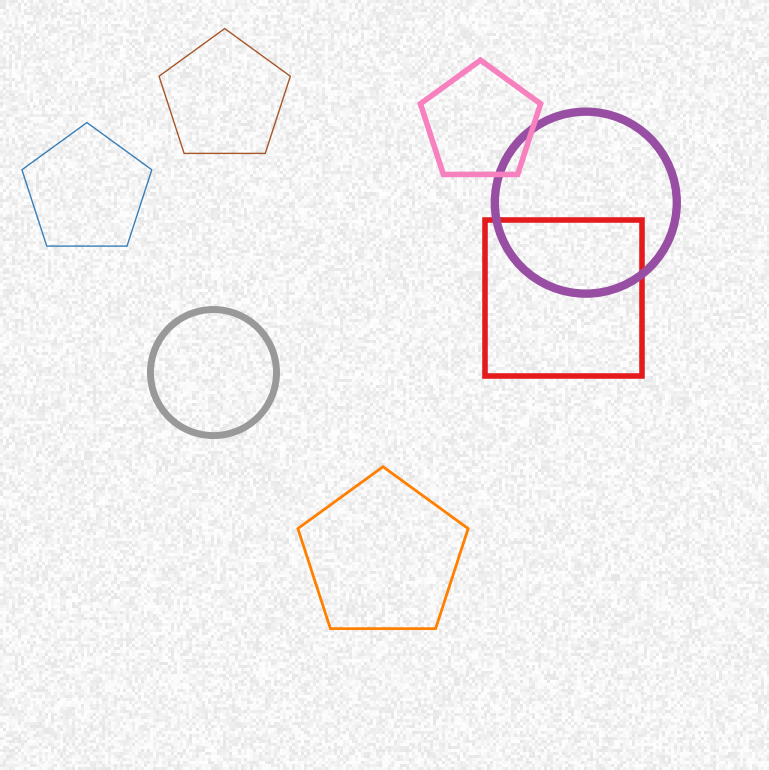[{"shape": "square", "thickness": 2, "radius": 0.51, "center": [0.732, 0.613]}, {"shape": "pentagon", "thickness": 0.5, "radius": 0.44, "center": [0.113, 0.752]}, {"shape": "circle", "thickness": 3, "radius": 0.59, "center": [0.761, 0.737]}, {"shape": "pentagon", "thickness": 1, "radius": 0.58, "center": [0.497, 0.278]}, {"shape": "pentagon", "thickness": 0.5, "radius": 0.45, "center": [0.292, 0.873]}, {"shape": "pentagon", "thickness": 2, "radius": 0.41, "center": [0.624, 0.84]}, {"shape": "circle", "thickness": 2.5, "radius": 0.41, "center": [0.277, 0.516]}]